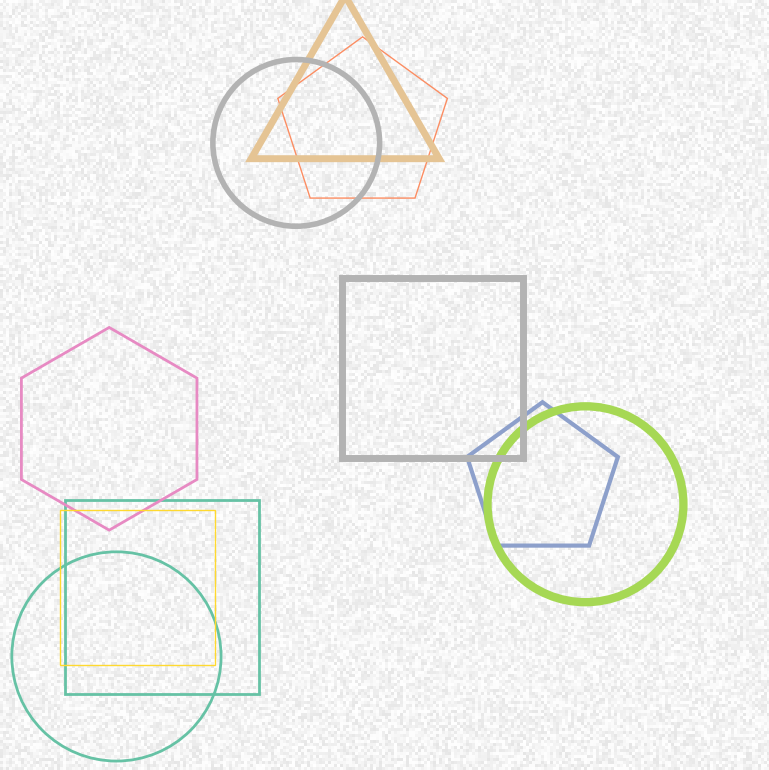[{"shape": "circle", "thickness": 1, "radius": 0.68, "center": [0.151, 0.147]}, {"shape": "square", "thickness": 1, "radius": 0.63, "center": [0.21, 0.224]}, {"shape": "pentagon", "thickness": 0.5, "radius": 0.58, "center": [0.471, 0.836]}, {"shape": "pentagon", "thickness": 1.5, "radius": 0.51, "center": [0.705, 0.375]}, {"shape": "hexagon", "thickness": 1, "radius": 0.66, "center": [0.142, 0.443]}, {"shape": "circle", "thickness": 3, "radius": 0.64, "center": [0.76, 0.345]}, {"shape": "square", "thickness": 0.5, "radius": 0.5, "center": [0.179, 0.238]}, {"shape": "triangle", "thickness": 2.5, "radius": 0.7, "center": [0.448, 0.864]}, {"shape": "circle", "thickness": 2, "radius": 0.54, "center": [0.385, 0.814]}, {"shape": "square", "thickness": 2.5, "radius": 0.59, "center": [0.562, 0.522]}]